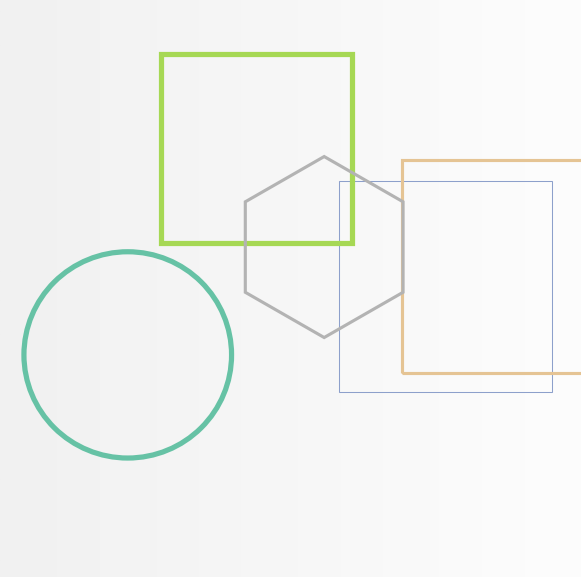[{"shape": "circle", "thickness": 2.5, "radius": 0.89, "center": [0.22, 0.385]}, {"shape": "square", "thickness": 0.5, "radius": 0.91, "center": [0.766, 0.504]}, {"shape": "square", "thickness": 2.5, "radius": 0.82, "center": [0.441, 0.742]}, {"shape": "square", "thickness": 1.5, "radius": 0.92, "center": [0.876, 0.537]}, {"shape": "hexagon", "thickness": 1.5, "radius": 0.78, "center": [0.558, 0.571]}]